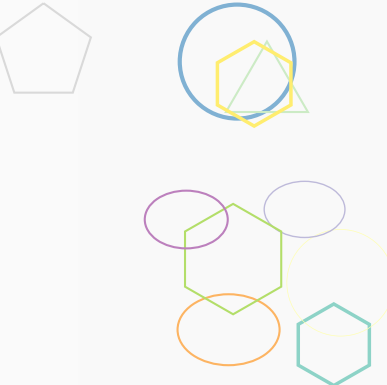[{"shape": "hexagon", "thickness": 2.5, "radius": 0.53, "center": [0.861, 0.105]}, {"shape": "circle", "thickness": 0.5, "radius": 0.69, "center": [0.879, 0.265]}, {"shape": "oval", "thickness": 1, "radius": 0.52, "center": [0.786, 0.456]}, {"shape": "circle", "thickness": 3, "radius": 0.74, "center": [0.612, 0.84]}, {"shape": "oval", "thickness": 1.5, "radius": 0.66, "center": [0.59, 0.144]}, {"shape": "hexagon", "thickness": 1.5, "radius": 0.72, "center": [0.602, 0.327]}, {"shape": "pentagon", "thickness": 1.5, "radius": 0.64, "center": [0.112, 0.863]}, {"shape": "oval", "thickness": 1.5, "radius": 0.54, "center": [0.481, 0.43]}, {"shape": "triangle", "thickness": 1.5, "radius": 0.61, "center": [0.689, 0.77]}, {"shape": "hexagon", "thickness": 2.5, "radius": 0.55, "center": [0.656, 0.782]}]